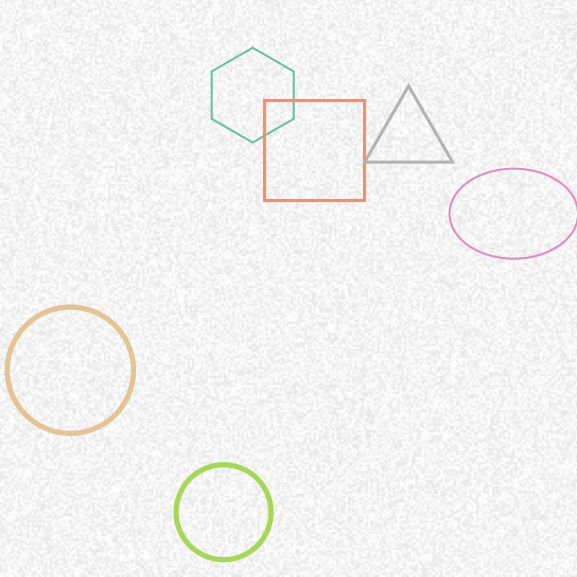[{"shape": "hexagon", "thickness": 1, "radius": 0.41, "center": [0.438, 0.834]}, {"shape": "square", "thickness": 1.5, "radius": 0.43, "center": [0.544, 0.74]}, {"shape": "oval", "thickness": 1, "radius": 0.56, "center": [0.89, 0.629]}, {"shape": "circle", "thickness": 2.5, "radius": 0.41, "center": [0.387, 0.112]}, {"shape": "circle", "thickness": 2.5, "radius": 0.55, "center": [0.122, 0.358]}, {"shape": "triangle", "thickness": 1.5, "radius": 0.44, "center": [0.708, 0.762]}]